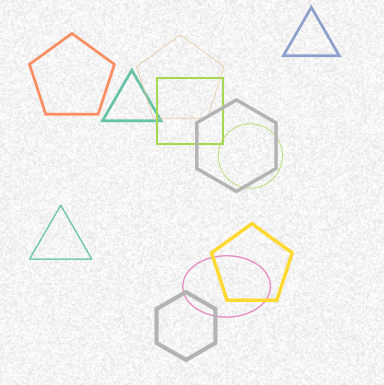[{"shape": "triangle", "thickness": 2, "radius": 0.44, "center": [0.342, 0.73]}, {"shape": "triangle", "thickness": 1, "radius": 0.47, "center": [0.158, 0.374]}, {"shape": "pentagon", "thickness": 2, "radius": 0.58, "center": [0.187, 0.797]}, {"shape": "triangle", "thickness": 2, "radius": 0.42, "center": [0.809, 0.897]}, {"shape": "oval", "thickness": 1, "radius": 0.57, "center": [0.589, 0.256]}, {"shape": "circle", "thickness": 0.5, "radius": 0.42, "center": [0.65, 0.595]}, {"shape": "square", "thickness": 1.5, "radius": 0.43, "center": [0.495, 0.713]}, {"shape": "pentagon", "thickness": 2.5, "radius": 0.55, "center": [0.654, 0.309]}, {"shape": "pentagon", "thickness": 0.5, "radius": 0.6, "center": [0.468, 0.79]}, {"shape": "hexagon", "thickness": 3, "radius": 0.44, "center": [0.483, 0.153]}, {"shape": "hexagon", "thickness": 2.5, "radius": 0.59, "center": [0.614, 0.622]}]